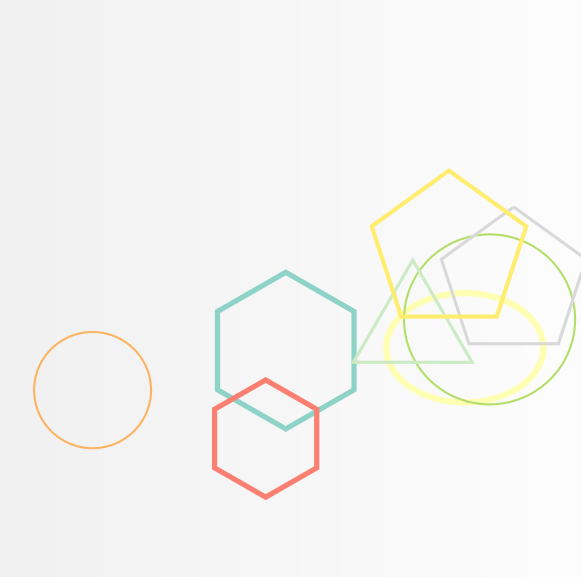[{"shape": "hexagon", "thickness": 2.5, "radius": 0.68, "center": [0.492, 0.392]}, {"shape": "oval", "thickness": 3, "radius": 0.68, "center": [0.8, 0.397]}, {"shape": "hexagon", "thickness": 2.5, "radius": 0.51, "center": [0.457, 0.24]}, {"shape": "circle", "thickness": 1, "radius": 0.5, "center": [0.159, 0.324]}, {"shape": "circle", "thickness": 1, "radius": 0.74, "center": [0.842, 0.446]}, {"shape": "pentagon", "thickness": 1.5, "radius": 0.65, "center": [0.884, 0.51]}, {"shape": "triangle", "thickness": 1.5, "radius": 0.59, "center": [0.71, 0.431]}, {"shape": "pentagon", "thickness": 2, "radius": 0.7, "center": [0.772, 0.564]}]